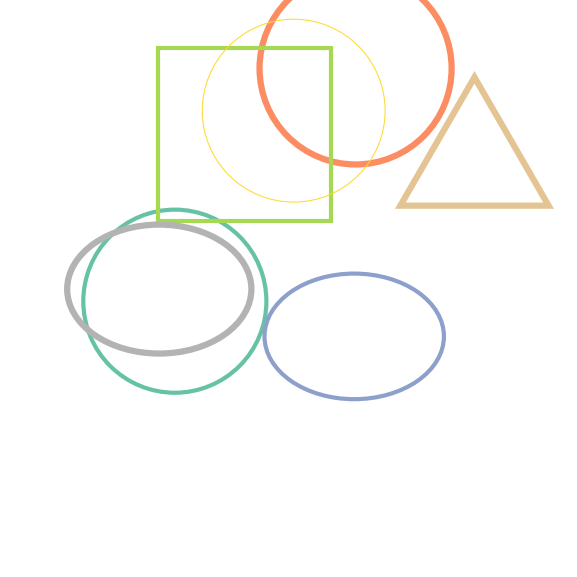[{"shape": "circle", "thickness": 2, "radius": 0.79, "center": [0.303, 0.478]}, {"shape": "circle", "thickness": 3, "radius": 0.83, "center": [0.616, 0.881]}, {"shape": "oval", "thickness": 2, "radius": 0.78, "center": [0.613, 0.417]}, {"shape": "square", "thickness": 2, "radius": 0.75, "center": [0.424, 0.766]}, {"shape": "circle", "thickness": 0.5, "radius": 0.79, "center": [0.509, 0.808]}, {"shape": "triangle", "thickness": 3, "radius": 0.74, "center": [0.822, 0.717]}, {"shape": "oval", "thickness": 3, "radius": 0.8, "center": [0.276, 0.499]}]